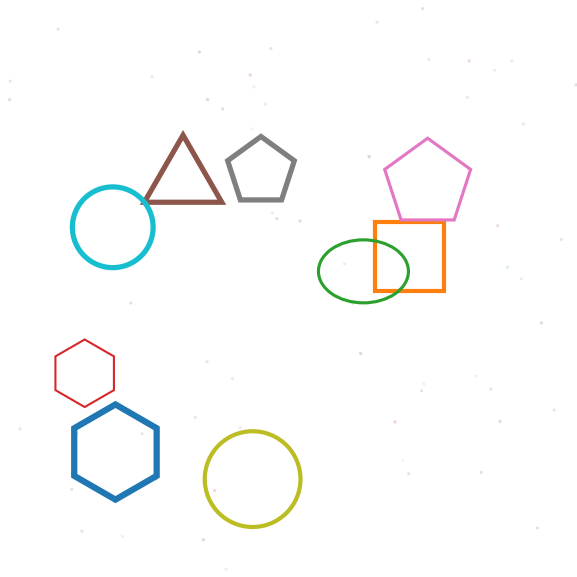[{"shape": "hexagon", "thickness": 3, "radius": 0.41, "center": [0.2, 0.216]}, {"shape": "square", "thickness": 2, "radius": 0.3, "center": [0.708, 0.555]}, {"shape": "oval", "thickness": 1.5, "radius": 0.39, "center": [0.629, 0.529]}, {"shape": "hexagon", "thickness": 1, "radius": 0.29, "center": [0.147, 0.353]}, {"shape": "triangle", "thickness": 2.5, "radius": 0.39, "center": [0.317, 0.688]}, {"shape": "pentagon", "thickness": 1.5, "radius": 0.39, "center": [0.741, 0.682]}, {"shape": "pentagon", "thickness": 2.5, "radius": 0.3, "center": [0.452, 0.702]}, {"shape": "circle", "thickness": 2, "radius": 0.41, "center": [0.437, 0.17]}, {"shape": "circle", "thickness": 2.5, "radius": 0.35, "center": [0.195, 0.606]}]